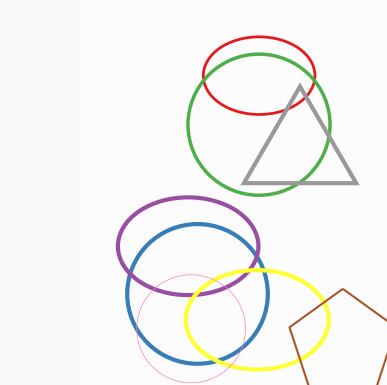[{"shape": "oval", "thickness": 2, "radius": 0.72, "center": [0.669, 0.803]}, {"shape": "circle", "thickness": 3, "radius": 0.91, "center": [0.51, 0.237]}, {"shape": "circle", "thickness": 2.5, "radius": 0.92, "center": [0.668, 0.676]}, {"shape": "oval", "thickness": 3, "radius": 0.91, "center": [0.486, 0.36]}, {"shape": "oval", "thickness": 3, "radius": 0.92, "center": [0.664, 0.169]}, {"shape": "pentagon", "thickness": 1.5, "radius": 0.72, "center": [0.885, 0.105]}, {"shape": "circle", "thickness": 0.5, "radius": 0.7, "center": [0.493, 0.146]}, {"shape": "triangle", "thickness": 3, "radius": 0.84, "center": [0.774, 0.608]}]